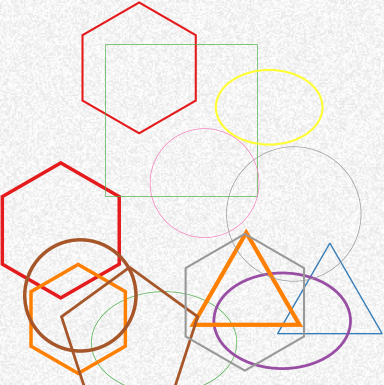[{"shape": "hexagon", "thickness": 1.5, "radius": 0.85, "center": [0.361, 0.824]}, {"shape": "hexagon", "thickness": 2.5, "radius": 0.88, "center": [0.158, 0.402]}, {"shape": "triangle", "thickness": 1, "radius": 0.78, "center": [0.857, 0.212]}, {"shape": "oval", "thickness": 0.5, "radius": 0.94, "center": [0.426, 0.11]}, {"shape": "square", "thickness": 0.5, "radius": 0.99, "center": [0.47, 0.688]}, {"shape": "oval", "thickness": 2, "radius": 0.89, "center": [0.733, 0.167]}, {"shape": "triangle", "thickness": 3, "radius": 0.8, "center": [0.64, 0.236]}, {"shape": "hexagon", "thickness": 2.5, "radius": 0.71, "center": [0.203, 0.172]}, {"shape": "oval", "thickness": 1.5, "radius": 0.69, "center": [0.699, 0.721]}, {"shape": "pentagon", "thickness": 2, "radius": 0.93, "center": [0.337, 0.12]}, {"shape": "circle", "thickness": 2.5, "radius": 0.72, "center": [0.209, 0.233]}, {"shape": "circle", "thickness": 0.5, "radius": 0.71, "center": [0.531, 0.524]}, {"shape": "circle", "thickness": 0.5, "radius": 0.87, "center": [0.763, 0.444]}, {"shape": "hexagon", "thickness": 1.5, "radius": 0.89, "center": [0.636, 0.215]}]